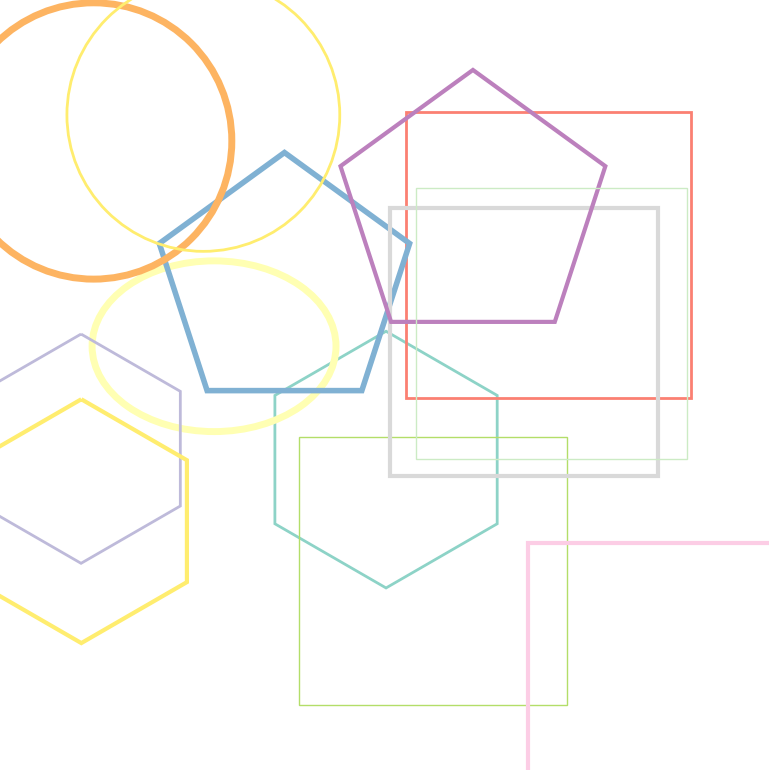[{"shape": "hexagon", "thickness": 1, "radius": 0.83, "center": [0.501, 0.403]}, {"shape": "oval", "thickness": 2.5, "radius": 0.79, "center": [0.278, 0.55]}, {"shape": "hexagon", "thickness": 1, "radius": 0.74, "center": [0.105, 0.417]}, {"shape": "square", "thickness": 1, "radius": 0.93, "center": [0.712, 0.669]}, {"shape": "pentagon", "thickness": 2, "radius": 0.85, "center": [0.369, 0.631]}, {"shape": "circle", "thickness": 2.5, "radius": 0.9, "center": [0.122, 0.817]}, {"shape": "square", "thickness": 0.5, "radius": 0.87, "center": [0.562, 0.258]}, {"shape": "square", "thickness": 1.5, "radius": 0.88, "center": [0.862, 0.119]}, {"shape": "square", "thickness": 1.5, "radius": 0.87, "center": [0.68, 0.556]}, {"shape": "pentagon", "thickness": 1.5, "radius": 0.9, "center": [0.614, 0.728]}, {"shape": "square", "thickness": 0.5, "radius": 0.88, "center": [0.717, 0.58]}, {"shape": "hexagon", "thickness": 1.5, "radius": 0.79, "center": [0.106, 0.323]}, {"shape": "circle", "thickness": 1, "radius": 0.89, "center": [0.264, 0.851]}]